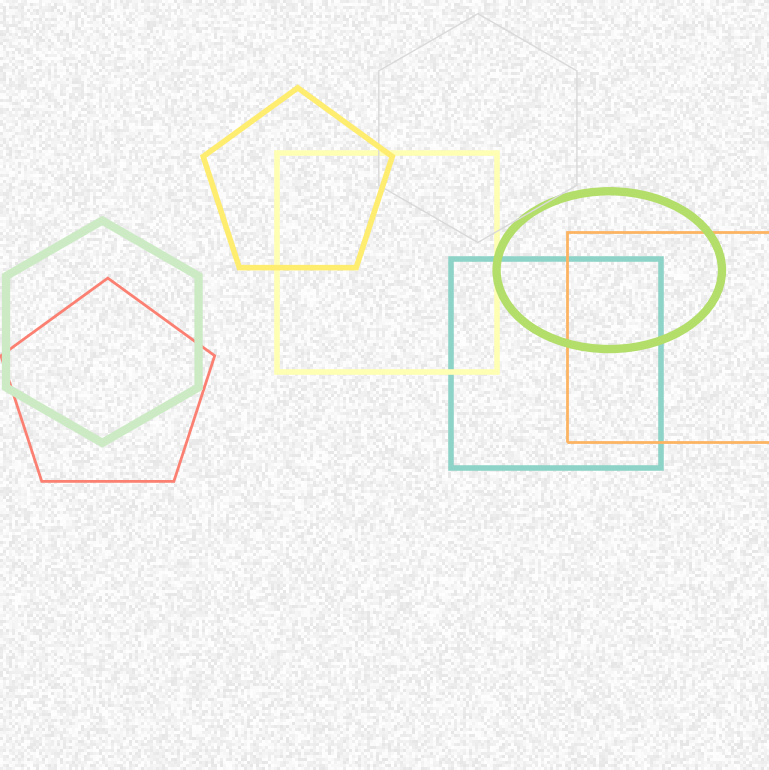[{"shape": "square", "thickness": 2, "radius": 0.68, "center": [0.722, 0.528]}, {"shape": "square", "thickness": 2, "radius": 0.71, "center": [0.503, 0.659]}, {"shape": "pentagon", "thickness": 1, "radius": 0.73, "center": [0.14, 0.493]}, {"shape": "square", "thickness": 1, "radius": 0.68, "center": [0.873, 0.563]}, {"shape": "oval", "thickness": 3, "radius": 0.73, "center": [0.791, 0.649]}, {"shape": "hexagon", "thickness": 0.5, "radius": 0.74, "center": [0.621, 0.834]}, {"shape": "hexagon", "thickness": 3, "radius": 0.72, "center": [0.133, 0.569]}, {"shape": "pentagon", "thickness": 2, "radius": 0.65, "center": [0.387, 0.757]}]